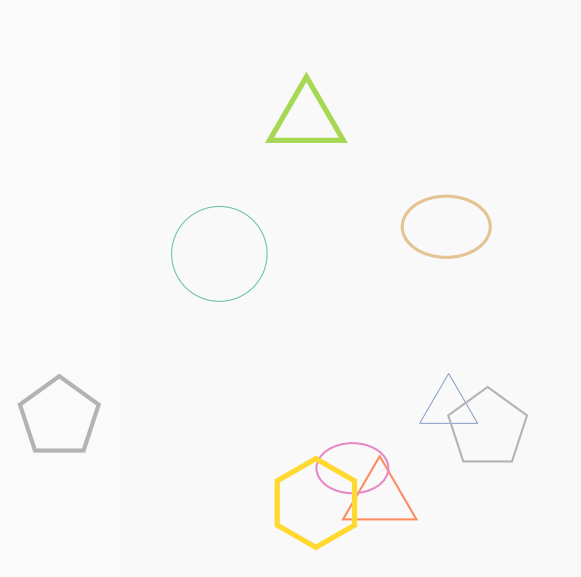[{"shape": "circle", "thickness": 0.5, "radius": 0.41, "center": [0.377, 0.559]}, {"shape": "triangle", "thickness": 1, "radius": 0.36, "center": [0.653, 0.136]}, {"shape": "triangle", "thickness": 0.5, "radius": 0.29, "center": [0.772, 0.295]}, {"shape": "oval", "thickness": 1, "radius": 0.31, "center": [0.606, 0.188]}, {"shape": "triangle", "thickness": 2.5, "radius": 0.37, "center": [0.527, 0.793]}, {"shape": "hexagon", "thickness": 2.5, "radius": 0.38, "center": [0.543, 0.128]}, {"shape": "oval", "thickness": 1.5, "radius": 0.38, "center": [0.768, 0.606]}, {"shape": "pentagon", "thickness": 1, "radius": 0.36, "center": [0.839, 0.258]}, {"shape": "pentagon", "thickness": 2, "radius": 0.36, "center": [0.102, 0.277]}]